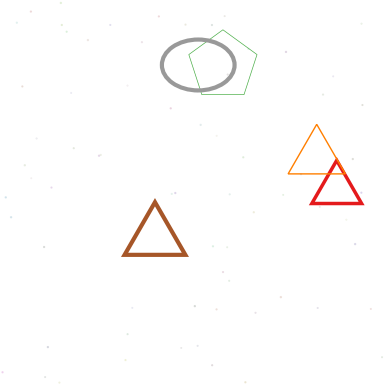[{"shape": "triangle", "thickness": 2.5, "radius": 0.37, "center": [0.875, 0.509]}, {"shape": "pentagon", "thickness": 0.5, "radius": 0.47, "center": [0.579, 0.829]}, {"shape": "triangle", "thickness": 1, "radius": 0.43, "center": [0.823, 0.591]}, {"shape": "triangle", "thickness": 3, "radius": 0.46, "center": [0.403, 0.384]}, {"shape": "oval", "thickness": 3, "radius": 0.47, "center": [0.515, 0.831]}]